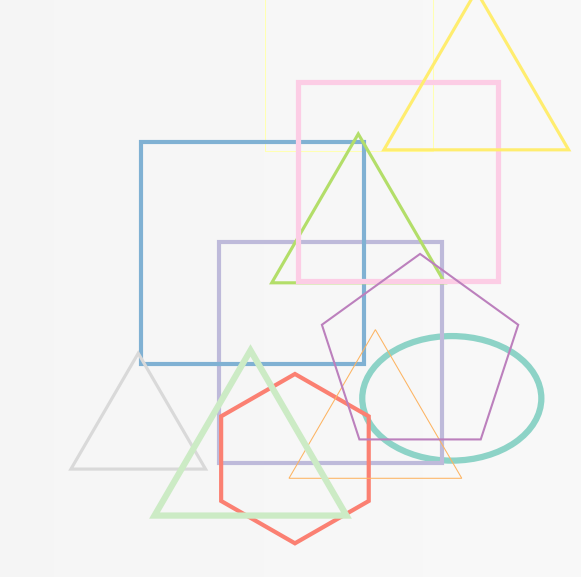[{"shape": "oval", "thickness": 3, "radius": 0.77, "center": [0.777, 0.309]}, {"shape": "square", "thickness": 0.5, "radius": 0.72, "center": [0.601, 0.882]}, {"shape": "square", "thickness": 2, "radius": 0.96, "center": [0.569, 0.389]}, {"shape": "hexagon", "thickness": 2, "radius": 0.73, "center": [0.507, 0.205]}, {"shape": "square", "thickness": 2, "radius": 0.96, "center": [0.434, 0.561]}, {"shape": "triangle", "thickness": 0.5, "radius": 0.86, "center": [0.646, 0.257]}, {"shape": "triangle", "thickness": 1.5, "radius": 0.86, "center": [0.616, 0.595]}, {"shape": "square", "thickness": 2.5, "radius": 0.86, "center": [0.685, 0.685]}, {"shape": "triangle", "thickness": 1.5, "radius": 0.67, "center": [0.238, 0.254]}, {"shape": "pentagon", "thickness": 1, "radius": 0.89, "center": [0.723, 0.382]}, {"shape": "triangle", "thickness": 3, "radius": 0.95, "center": [0.431, 0.202]}, {"shape": "triangle", "thickness": 1.5, "radius": 0.92, "center": [0.819, 0.831]}]